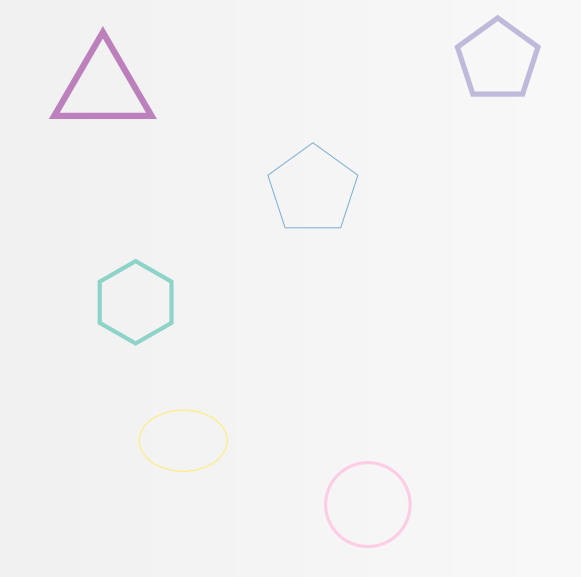[{"shape": "hexagon", "thickness": 2, "radius": 0.36, "center": [0.233, 0.476]}, {"shape": "pentagon", "thickness": 2.5, "radius": 0.36, "center": [0.856, 0.895]}, {"shape": "pentagon", "thickness": 0.5, "radius": 0.41, "center": [0.538, 0.671]}, {"shape": "circle", "thickness": 1.5, "radius": 0.36, "center": [0.633, 0.125]}, {"shape": "triangle", "thickness": 3, "radius": 0.48, "center": [0.177, 0.847]}, {"shape": "oval", "thickness": 0.5, "radius": 0.38, "center": [0.315, 0.236]}]